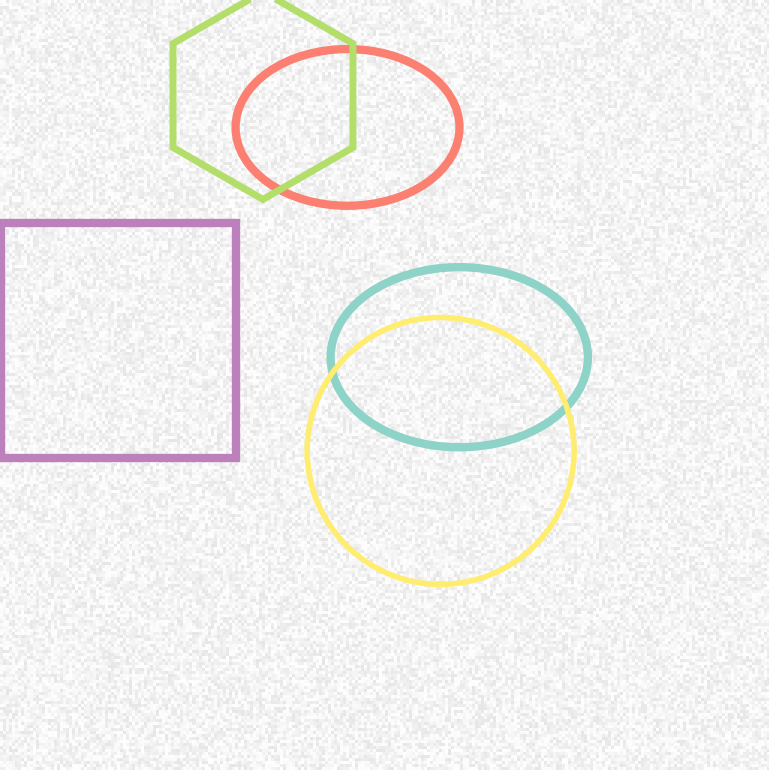[{"shape": "oval", "thickness": 3, "radius": 0.84, "center": [0.596, 0.536]}, {"shape": "oval", "thickness": 3, "radius": 0.73, "center": [0.451, 0.835]}, {"shape": "hexagon", "thickness": 2.5, "radius": 0.67, "center": [0.342, 0.876]}, {"shape": "square", "thickness": 3, "radius": 0.76, "center": [0.154, 0.558]}, {"shape": "circle", "thickness": 2, "radius": 0.87, "center": [0.572, 0.414]}]